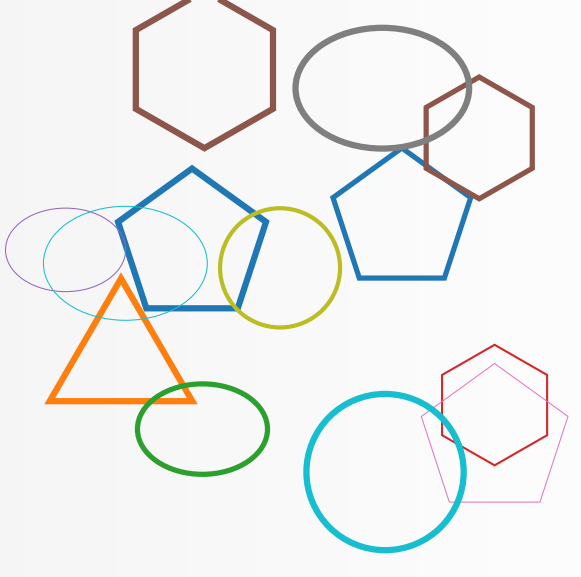[{"shape": "pentagon", "thickness": 2.5, "radius": 0.62, "center": [0.691, 0.618]}, {"shape": "pentagon", "thickness": 3, "radius": 0.67, "center": [0.33, 0.574]}, {"shape": "triangle", "thickness": 3, "radius": 0.71, "center": [0.208, 0.375]}, {"shape": "oval", "thickness": 2.5, "radius": 0.56, "center": [0.348, 0.256]}, {"shape": "hexagon", "thickness": 1, "radius": 0.52, "center": [0.851, 0.298]}, {"shape": "oval", "thickness": 0.5, "radius": 0.52, "center": [0.113, 0.566]}, {"shape": "hexagon", "thickness": 2.5, "radius": 0.53, "center": [0.824, 0.76]}, {"shape": "hexagon", "thickness": 3, "radius": 0.68, "center": [0.352, 0.879]}, {"shape": "pentagon", "thickness": 0.5, "radius": 0.66, "center": [0.851, 0.237]}, {"shape": "oval", "thickness": 3, "radius": 0.75, "center": [0.658, 0.846]}, {"shape": "circle", "thickness": 2, "radius": 0.52, "center": [0.482, 0.535]}, {"shape": "oval", "thickness": 0.5, "radius": 0.7, "center": [0.216, 0.543]}, {"shape": "circle", "thickness": 3, "radius": 0.68, "center": [0.662, 0.182]}]